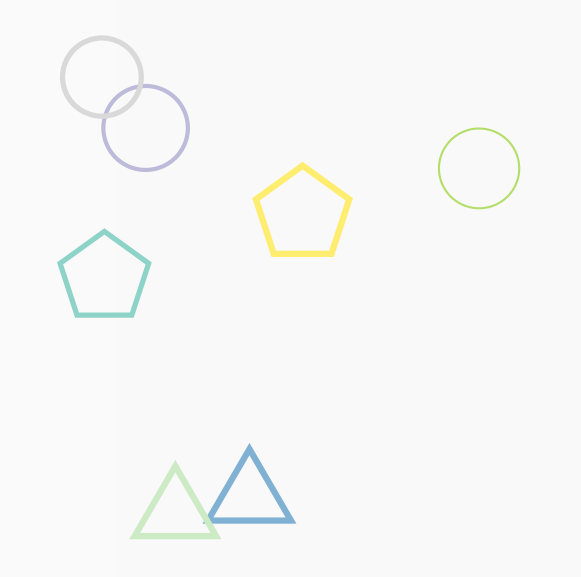[{"shape": "pentagon", "thickness": 2.5, "radius": 0.4, "center": [0.18, 0.518]}, {"shape": "circle", "thickness": 2, "radius": 0.36, "center": [0.251, 0.778]}, {"shape": "triangle", "thickness": 3, "radius": 0.41, "center": [0.429, 0.139]}, {"shape": "circle", "thickness": 1, "radius": 0.35, "center": [0.824, 0.708]}, {"shape": "circle", "thickness": 2.5, "radius": 0.34, "center": [0.175, 0.866]}, {"shape": "triangle", "thickness": 3, "radius": 0.4, "center": [0.302, 0.111]}, {"shape": "pentagon", "thickness": 3, "radius": 0.42, "center": [0.521, 0.628]}]